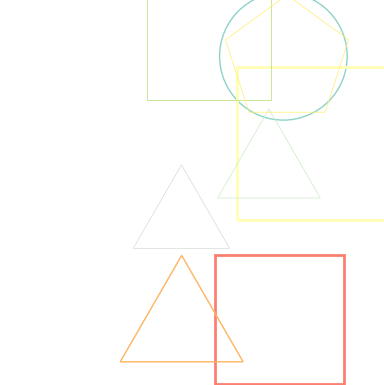[{"shape": "circle", "thickness": 1, "radius": 0.83, "center": [0.736, 0.854]}, {"shape": "square", "thickness": 2, "radius": 0.99, "center": [0.813, 0.628]}, {"shape": "square", "thickness": 2, "radius": 0.84, "center": [0.726, 0.171]}, {"shape": "triangle", "thickness": 1, "radius": 0.92, "center": [0.472, 0.152]}, {"shape": "square", "thickness": 0.5, "radius": 0.8, "center": [0.544, 0.9]}, {"shape": "triangle", "thickness": 0.5, "radius": 0.72, "center": [0.471, 0.427]}, {"shape": "triangle", "thickness": 0.5, "radius": 0.77, "center": [0.699, 0.563]}, {"shape": "pentagon", "thickness": 0.5, "radius": 0.84, "center": [0.745, 0.845]}]